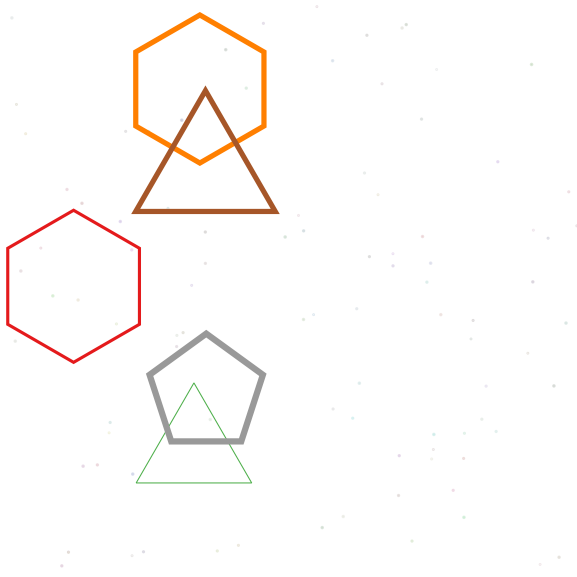[{"shape": "hexagon", "thickness": 1.5, "radius": 0.66, "center": [0.127, 0.503]}, {"shape": "triangle", "thickness": 0.5, "radius": 0.58, "center": [0.336, 0.221]}, {"shape": "hexagon", "thickness": 2.5, "radius": 0.64, "center": [0.346, 0.845]}, {"shape": "triangle", "thickness": 2.5, "radius": 0.7, "center": [0.356, 0.703]}, {"shape": "pentagon", "thickness": 3, "radius": 0.52, "center": [0.357, 0.318]}]